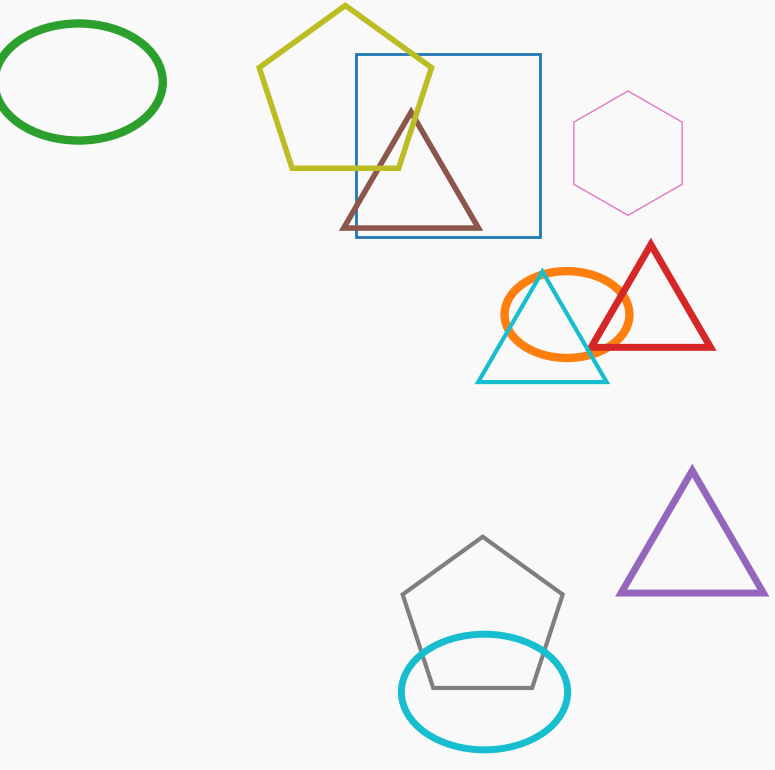[{"shape": "square", "thickness": 1, "radius": 0.6, "center": [0.578, 0.811]}, {"shape": "oval", "thickness": 3, "radius": 0.4, "center": [0.732, 0.591]}, {"shape": "oval", "thickness": 3, "radius": 0.54, "center": [0.101, 0.893]}, {"shape": "triangle", "thickness": 2.5, "radius": 0.44, "center": [0.84, 0.593]}, {"shape": "triangle", "thickness": 2.5, "radius": 0.53, "center": [0.893, 0.283]}, {"shape": "triangle", "thickness": 2, "radius": 0.5, "center": [0.53, 0.754]}, {"shape": "hexagon", "thickness": 0.5, "radius": 0.4, "center": [0.81, 0.801]}, {"shape": "pentagon", "thickness": 1.5, "radius": 0.54, "center": [0.623, 0.194]}, {"shape": "pentagon", "thickness": 2, "radius": 0.58, "center": [0.446, 0.876]}, {"shape": "oval", "thickness": 2.5, "radius": 0.54, "center": [0.625, 0.101]}, {"shape": "triangle", "thickness": 1.5, "radius": 0.48, "center": [0.7, 0.552]}]